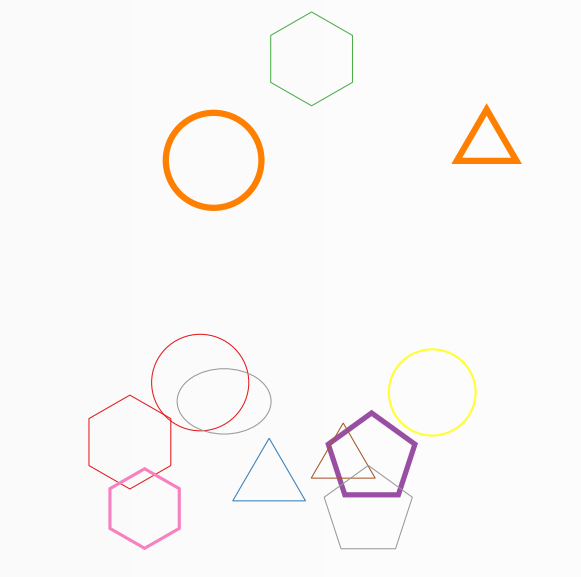[{"shape": "circle", "thickness": 0.5, "radius": 0.42, "center": [0.344, 0.337]}, {"shape": "hexagon", "thickness": 0.5, "radius": 0.41, "center": [0.223, 0.234]}, {"shape": "triangle", "thickness": 0.5, "radius": 0.36, "center": [0.463, 0.168]}, {"shape": "hexagon", "thickness": 0.5, "radius": 0.41, "center": [0.536, 0.897]}, {"shape": "pentagon", "thickness": 2.5, "radius": 0.39, "center": [0.639, 0.206]}, {"shape": "triangle", "thickness": 3, "radius": 0.3, "center": [0.837, 0.75]}, {"shape": "circle", "thickness": 3, "radius": 0.41, "center": [0.368, 0.722]}, {"shape": "circle", "thickness": 1, "radius": 0.37, "center": [0.744, 0.32]}, {"shape": "triangle", "thickness": 0.5, "radius": 0.32, "center": [0.59, 0.203]}, {"shape": "hexagon", "thickness": 1.5, "radius": 0.34, "center": [0.249, 0.119]}, {"shape": "oval", "thickness": 0.5, "radius": 0.4, "center": [0.386, 0.304]}, {"shape": "pentagon", "thickness": 0.5, "radius": 0.4, "center": [0.634, 0.113]}]